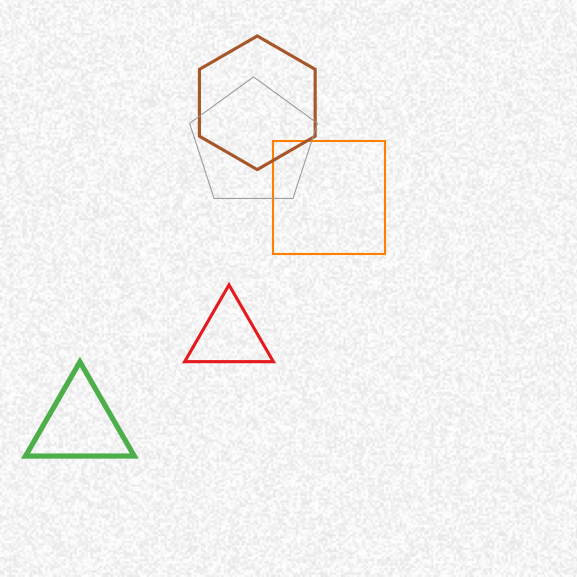[{"shape": "triangle", "thickness": 1.5, "radius": 0.44, "center": [0.397, 0.417]}, {"shape": "triangle", "thickness": 2.5, "radius": 0.54, "center": [0.138, 0.264]}, {"shape": "square", "thickness": 1, "radius": 0.49, "center": [0.57, 0.657]}, {"shape": "hexagon", "thickness": 1.5, "radius": 0.58, "center": [0.446, 0.821]}, {"shape": "pentagon", "thickness": 0.5, "radius": 0.58, "center": [0.439, 0.75]}]